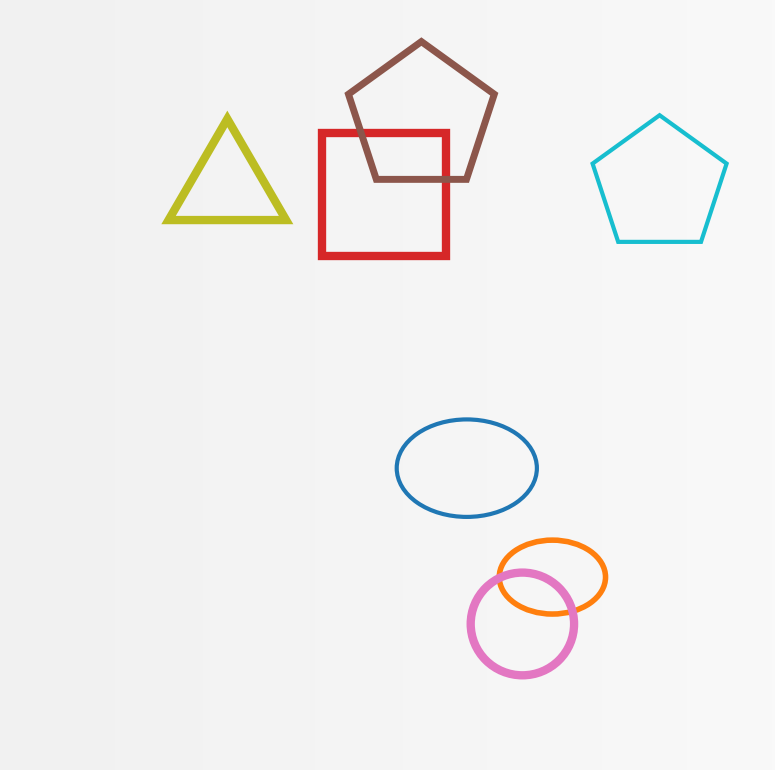[{"shape": "oval", "thickness": 1.5, "radius": 0.45, "center": [0.602, 0.392]}, {"shape": "oval", "thickness": 2, "radius": 0.34, "center": [0.713, 0.251]}, {"shape": "square", "thickness": 3, "radius": 0.4, "center": [0.496, 0.747]}, {"shape": "pentagon", "thickness": 2.5, "radius": 0.49, "center": [0.544, 0.847]}, {"shape": "circle", "thickness": 3, "radius": 0.33, "center": [0.674, 0.19]}, {"shape": "triangle", "thickness": 3, "radius": 0.44, "center": [0.293, 0.758]}, {"shape": "pentagon", "thickness": 1.5, "radius": 0.45, "center": [0.851, 0.759]}]